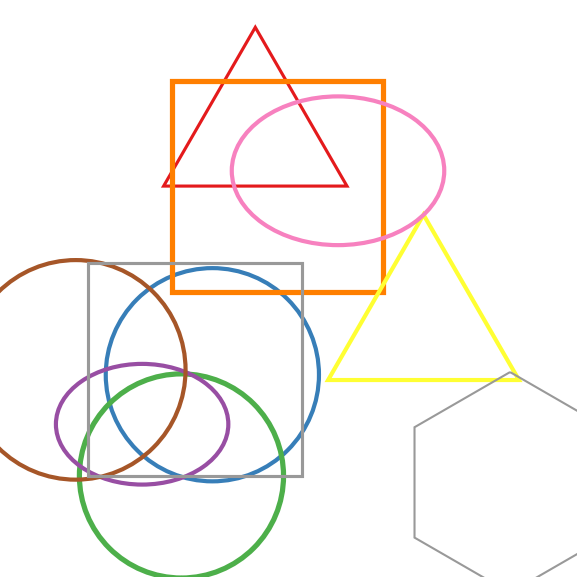[{"shape": "triangle", "thickness": 1.5, "radius": 0.92, "center": [0.442, 0.769]}, {"shape": "circle", "thickness": 2, "radius": 0.92, "center": [0.368, 0.35]}, {"shape": "circle", "thickness": 2.5, "radius": 0.88, "center": [0.314, 0.175]}, {"shape": "oval", "thickness": 2, "radius": 0.75, "center": [0.246, 0.265]}, {"shape": "square", "thickness": 2.5, "radius": 0.91, "center": [0.481, 0.676]}, {"shape": "triangle", "thickness": 2, "radius": 0.95, "center": [0.733, 0.436]}, {"shape": "circle", "thickness": 2, "radius": 0.95, "center": [0.131, 0.359]}, {"shape": "oval", "thickness": 2, "radius": 0.92, "center": [0.585, 0.703]}, {"shape": "hexagon", "thickness": 1, "radius": 0.96, "center": [0.883, 0.164]}, {"shape": "square", "thickness": 1.5, "radius": 0.92, "center": [0.337, 0.359]}]